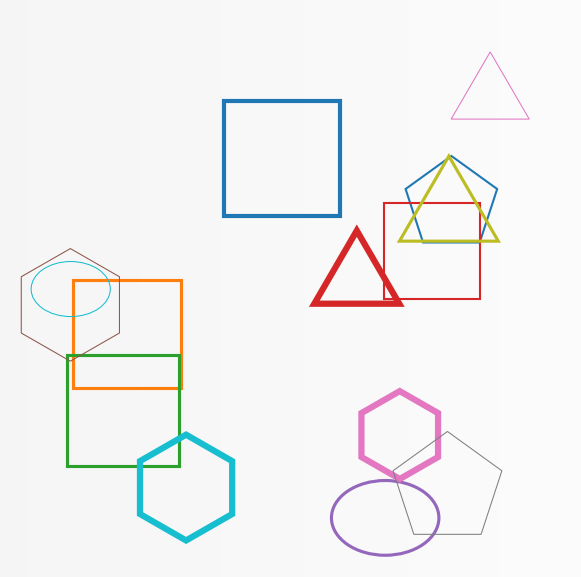[{"shape": "pentagon", "thickness": 1, "radius": 0.41, "center": [0.777, 0.646]}, {"shape": "square", "thickness": 2, "radius": 0.5, "center": [0.485, 0.724]}, {"shape": "square", "thickness": 1.5, "radius": 0.47, "center": [0.218, 0.421]}, {"shape": "square", "thickness": 1.5, "radius": 0.48, "center": [0.212, 0.288]}, {"shape": "triangle", "thickness": 3, "radius": 0.42, "center": [0.614, 0.515]}, {"shape": "square", "thickness": 1, "radius": 0.42, "center": [0.743, 0.564]}, {"shape": "oval", "thickness": 1.5, "radius": 0.46, "center": [0.663, 0.102]}, {"shape": "hexagon", "thickness": 0.5, "radius": 0.49, "center": [0.121, 0.471]}, {"shape": "triangle", "thickness": 0.5, "radius": 0.39, "center": [0.843, 0.832]}, {"shape": "hexagon", "thickness": 3, "radius": 0.38, "center": [0.688, 0.246]}, {"shape": "pentagon", "thickness": 0.5, "radius": 0.49, "center": [0.77, 0.154]}, {"shape": "triangle", "thickness": 1.5, "radius": 0.49, "center": [0.772, 0.631]}, {"shape": "oval", "thickness": 0.5, "radius": 0.34, "center": [0.122, 0.499]}, {"shape": "hexagon", "thickness": 3, "radius": 0.46, "center": [0.32, 0.155]}]